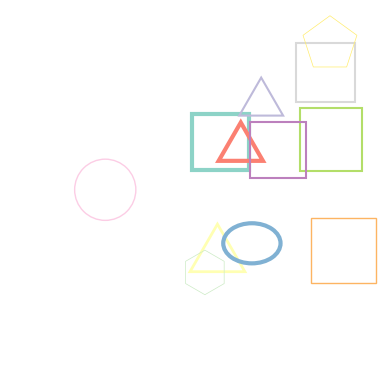[{"shape": "square", "thickness": 3, "radius": 0.36, "center": [0.573, 0.631]}, {"shape": "triangle", "thickness": 2, "radius": 0.41, "center": [0.565, 0.335]}, {"shape": "triangle", "thickness": 1.5, "radius": 0.33, "center": [0.678, 0.733]}, {"shape": "triangle", "thickness": 3, "radius": 0.33, "center": [0.625, 0.615]}, {"shape": "oval", "thickness": 3, "radius": 0.37, "center": [0.654, 0.368]}, {"shape": "square", "thickness": 1, "radius": 0.42, "center": [0.892, 0.349]}, {"shape": "square", "thickness": 1.5, "radius": 0.41, "center": [0.86, 0.638]}, {"shape": "circle", "thickness": 1, "radius": 0.4, "center": [0.273, 0.507]}, {"shape": "square", "thickness": 1.5, "radius": 0.39, "center": [0.846, 0.812]}, {"shape": "square", "thickness": 1.5, "radius": 0.36, "center": [0.722, 0.611]}, {"shape": "hexagon", "thickness": 0.5, "radius": 0.29, "center": [0.532, 0.292]}, {"shape": "pentagon", "thickness": 0.5, "radius": 0.37, "center": [0.857, 0.886]}]